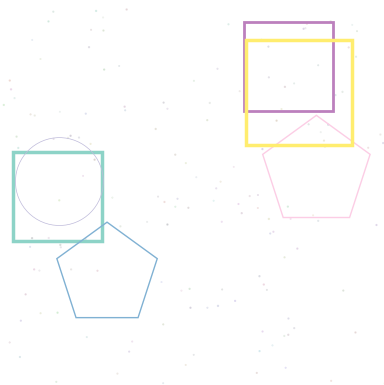[{"shape": "square", "thickness": 2.5, "radius": 0.58, "center": [0.149, 0.489]}, {"shape": "circle", "thickness": 0.5, "radius": 0.57, "center": [0.154, 0.528]}, {"shape": "pentagon", "thickness": 1, "radius": 0.69, "center": [0.278, 0.286]}, {"shape": "pentagon", "thickness": 1, "radius": 0.73, "center": [0.822, 0.554]}, {"shape": "square", "thickness": 2, "radius": 0.58, "center": [0.749, 0.828]}, {"shape": "square", "thickness": 2.5, "radius": 0.68, "center": [0.776, 0.76]}]